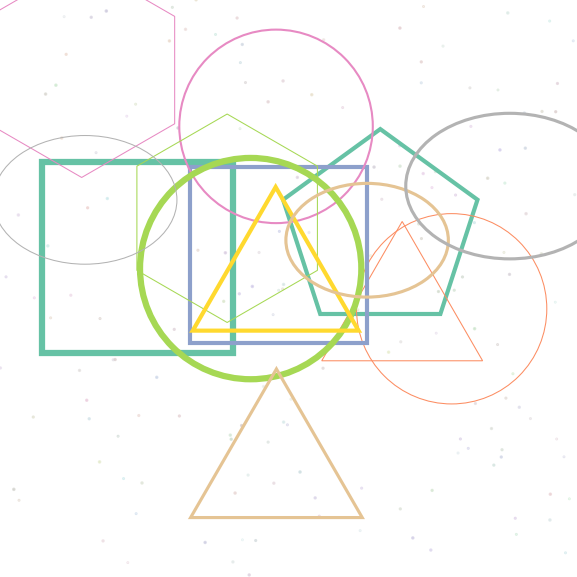[{"shape": "pentagon", "thickness": 2, "radius": 0.88, "center": [0.659, 0.599]}, {"shape": "square", "thickness": 3, "radius": 0.83, "center": [0.238, 0.553]}, {"shape": "circle", "thickness": 0.5, "radius": 0.82, "center": [0.782, 0.464]}, {"shape": "triangle", "thickness": 0.5, "radius": 0.8, "center": [0.696, 0.455]}, {"shape": "square", "thickness": 2, "radius": 0.77, "center": [0.482, 0.557]}, {"shape": "circle", "thickness": 1, "radius": 0.84, "center": [0.478, 0.78]}, {"shape": "hexagon", "thickness": 0.5, "radius": 0.93, "center": [0.141, 0.878]}, {"shape": "hexagon", "thickness": 0.5, "radius": 0.9, "center": [0.393, 0.621]}, {"shape": "circle", "thickness": 3, "radius": 0.96, "center": [0.434, 0.534]}, {"shape": "triangle", "thickness": 2, "radius": 0.83, "center": [0.477, 0.509]}, {"shape": "triangle", "thickness": 1.5, "radius": 0.86, "center": [0.479, 0.189]}, {"shape": "oval", "thickness": 1.5, "radius": 0.7, "center": [0.636, 0.583]}, {"shape": "oval", "thickness": 1.5, "radius": 0.9, "center": [0.883, 0.677]}, {"shape": "oval", "thickness": 0.5, "radius": 0.8, "center": [0.147, 0.653]}]